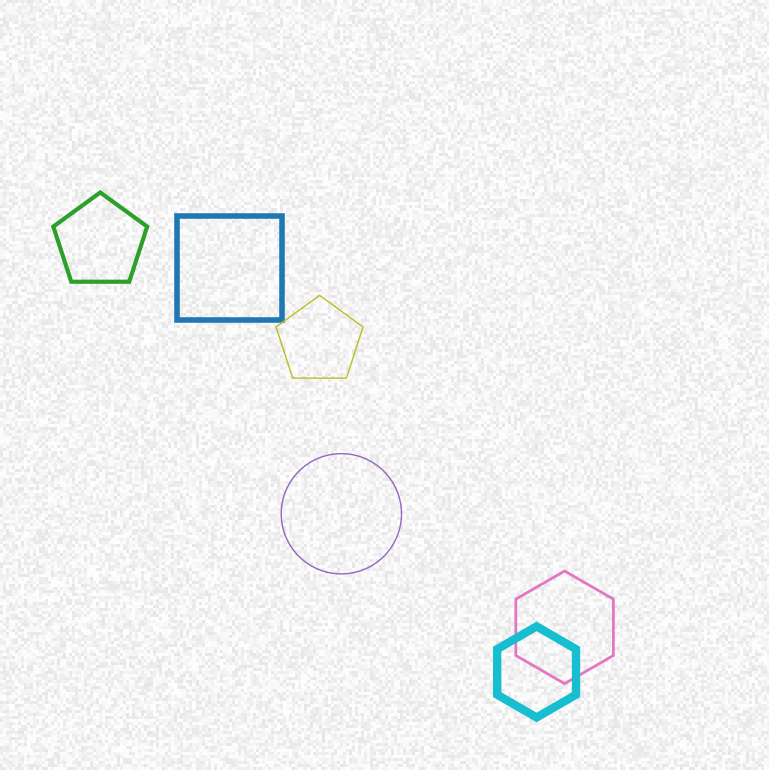[{"shape": "square", "thickness": 2, "radius": 0.34, "center": [0.298, 0.652]}, {"shape": "pentagon", "thickness": 1.5, "radius": 0.32, "center": [0.13, 0.686]}, {"shape": "circle", "thickness": 0.5, "radius": 0.39, "center": [0.443, 0.333]}, {"shape": "hexagon", "thickness": 1, "radius": 0.37, "center": [0.733, 0.185]}, {"shape": "pentagon", "thickness": 0.5, "radius": 0.3, "center": [0.415, 0.557]}, {"shape": "hexagon", "thickness": 3, "radius": 0.3, "center": [0.697, 0.127]}]